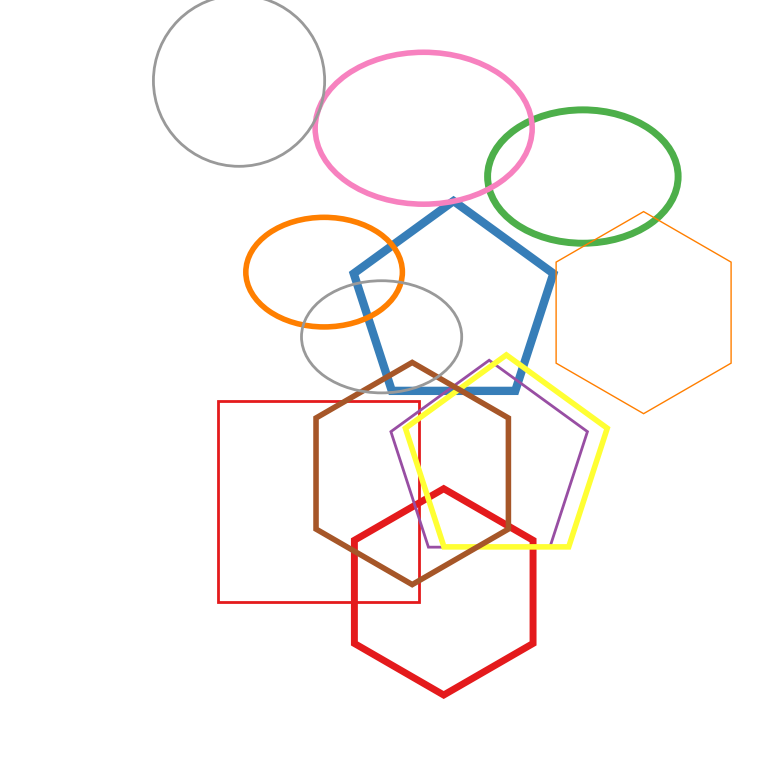[{"shape": "square", "thickness": 1, "radius": 0.65, "center": [0.414, 0.349]}, {"shape": "hexagon", "thickness": 2.5, "radius": 0.67, "center": [0.576, 0.231]}, {"shape": "pentagon", "thickness": 3, "radius": 0.68, "center": [0.589, 0.603]}, {"shape": "oval", "thickness": 2.5, "radius": 0.62, "center": [0.757, 0.771]}, {"shape": "pentagon", "thickness": 1, "radius": 0.67, "center": [0.635, 0.398]}, {"shape": "oval", "thickness": 2, "radius": 0.51, "center": [0.421, 0.647]}, {"shape": "hexagon", "thickness": 0.5, "radius": 0.66, "center": [0.836, 0.594]}, {"shape": "pentagon", "thickness": 2, "radius": 0.69, "center": [0.658, 0.401]}, {"shape": "hexagon", "thickness": 2, "radius": 0.72, "center": [0.535, 0.385]}, {"shape": "oval", "thickness": 2, "radius": 0.7, "center": [0.55, 0.833]}, {"shape": "oval", "thickness": 1, "radius": 0.52, "center": [0.496, 0.563]}, {"shape": "circle", "thickness": 1, "radius": 0.56, "center": [0.31, 0.895]}]